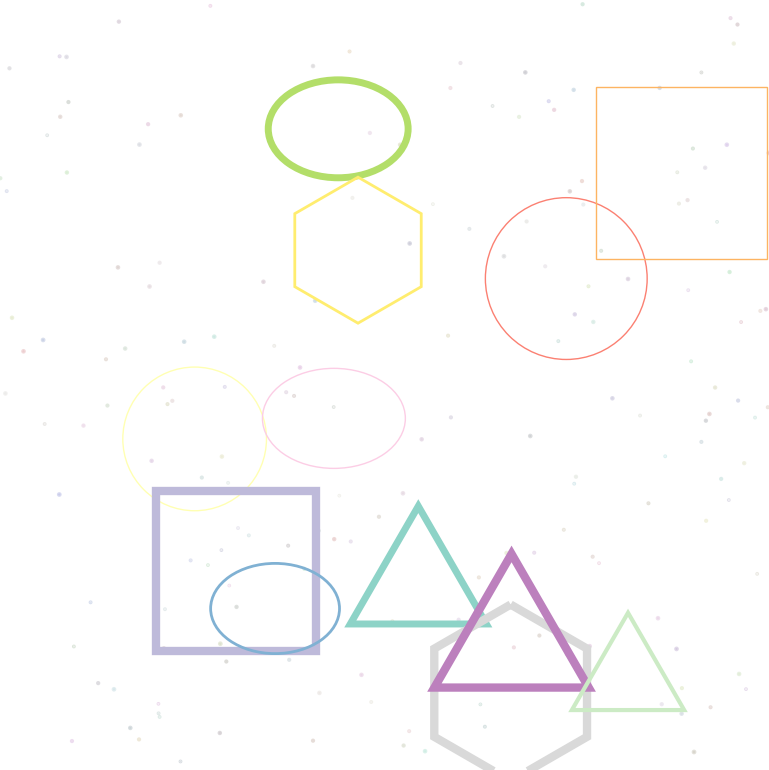[{"shape": "triangle", "thickness": 2.5, "radius": 0.51, "center": [0.543, 0.241]}, {"shape": "circle", "thickness": 0.5, "radius": 0.47, "center": [0.253, 0.43]}, {"shape": "square", "thickness": 3, "radius": 0.52, "center": [0.307, 0.259]}, {"shape": "circle", "thickness": 0.5, "radius": 0.53, "center": [0.735, 0.638]}, {"shape": "oval", "thickness": 1, "radius": 0.42, "center": [0.357, 0.21]}, {"shape": "square", "thickness": 0.5, "radius": 0.56, "center": [0.885, 0.776]}, {"shape": "oval", "thickness": 2.5, "radius": 0.45, "center": [0.439, 0.833]}, {"shape": "oval", "thickness": 0.5, "radius": 0.46, "center": [0.434, 0.457]}, {"shape": "hexagon", "thickness": 3, "radius": 0.57, "center": [0.663, 0.1]}, {"shape": "triangle", "thickness": 3, "radius": 0.58, "center": [0.664, 0.165]}, {"shape": "triangle", "thickness": 1.5, "radius": 0.42, "center": [0.816, 0.12]}, {"shape": "hexagon", "thickness": 1, "radius": 0.47, "center": [0.465, 0.675]}]